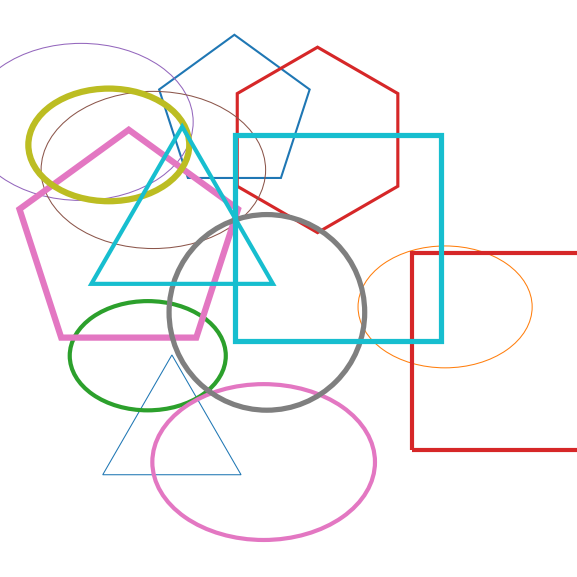[{"shape": "triangle", "thickness": 0.5, "radius": 0.69, "center": [0.298, 0.246]}, {"shape": "pentagon", "thickness": 1, "radius": 0.69, "center": [0.406, 0.802]}, {"shape": "oval", "thickness": 0.5, "radius": 0.75, "center": [0.771, 0.468]}, {"shape": "oval", "thickness": 2, "radius": 0.68, "center": [0.256, 0.383]}, {"shape": "hexagon", "thickness": 1.5, "radius": 0.8, "center": [0.55, 0.757]}, {"shape": "square", "thickness": 2, "radius": 0.85, "center": [0.884, 0.391]}, {"shape": "oval", "thickness": 0.5, "radius": 0.97, "center": [0.14, 0.788]}, {"shape": "oval", "thickness": 0.5, "radius": 0.97, "center": [0.266, 0.705]}, {"shape": "pentagon", "thickness": 3, "radius": 0.99, "center": [0.223, 0.575]}, {"shape": "oval", "thickness": 2, "radius": 0.96, "center": [0.457, 0.199]}, {"shape": "circle", "thickness": 2.5, "radius": 0.85, "center": [0.462, 0.458]}, {"shape": "oval", "thickness": 3, "radius": 0.7, "center": [0.188, 0.748]}, {"shape": "triangle", "thickness": 2, "radius": 0.91, "center": [0.315, 0.598]}, {"shape": "square", "thickness": 2.5, "radius": 0.89, "center": [0.585, 0.587]}]